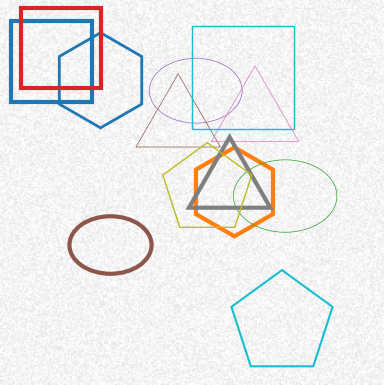[{"shape": "hexagon", "thickness": 2, "radius": 0.62, "center": [0.261, 0.791]}, {"shape": "square", "thickness": 3, "radius": 0.53, "center": [0.134, 0.84]}, {"shape": "hexagon", "thickness": 3, "radius": 0.58, "center": [0.609, 0.502]}, {"shape": "oval", "thickness": 0.5, "radius": 0.67, "center": [0.741, 0.491]}, {"shape": "square", "thickness": 3, "radius": 0.52, "center": [0.159, 0.876]}, {"shape": "oval", "thickness": 0.5, "radius": 0.6, "center": [0.508, 0.764]}, {"shape": "oval", "thickness": 3, "radius": 0.53, "center": [0.287, 0.364]}, {"shape": "triangle", "thickness": 0.5, "radius": 0.63, "center": [0.463, 0.681]}, {"shape": "triangle", "thickness": 0.5, "radius": 0.65, "center": [0.662, 0.698]}, {"shape": "triangle", "thickness": 3, "radius": 0.61, "center": [0.596, 0.522]}, {"shape": "pentagon", "thickness": 1, "radius": 0.61, "center": [0.538, 0.508]}, {"shape": "square", "thickness": 1, "radius": 0.66, "center": [0.632, 0.799]}, {"shape": "pentagon", "thickness": 1.5, "radius": 0.69, "center": [0.733, 0.16]}]